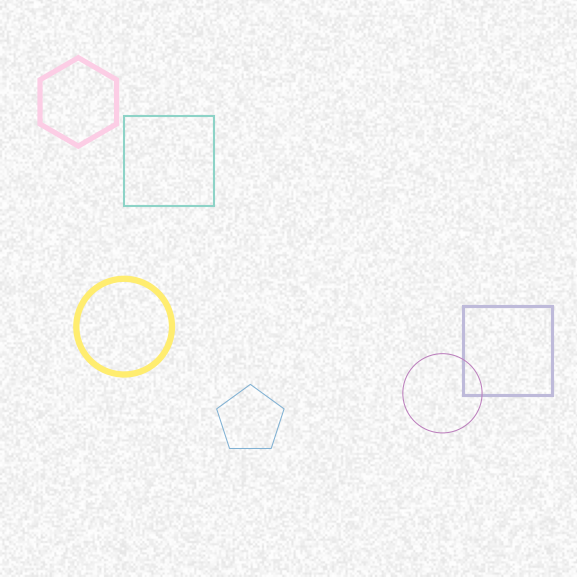[{"shape": "square", "thickness": 1, "radius": 0.39, "center": [0.293, 0.72]}, {"shape": "square", "thickness": 1.5, "radius": 0.39, "center": [0.88, 0.393]}, {"shape": "pentagon", "thickness": 0.5, "radius": 0.31, "center": [0.434, 0.272]}, {"shape": "hexagon", "thickness": 2.5, "radius": 0.38, "center": [0.136, 0.823]}, {"shape": "circle", "thickness": 0.5, "radius": 0.34, "center": [0.766, 0.318]}, {"shape": "circle", "thickness": 3, "radius": 0.41, "center": [0.215, 0.434]}]